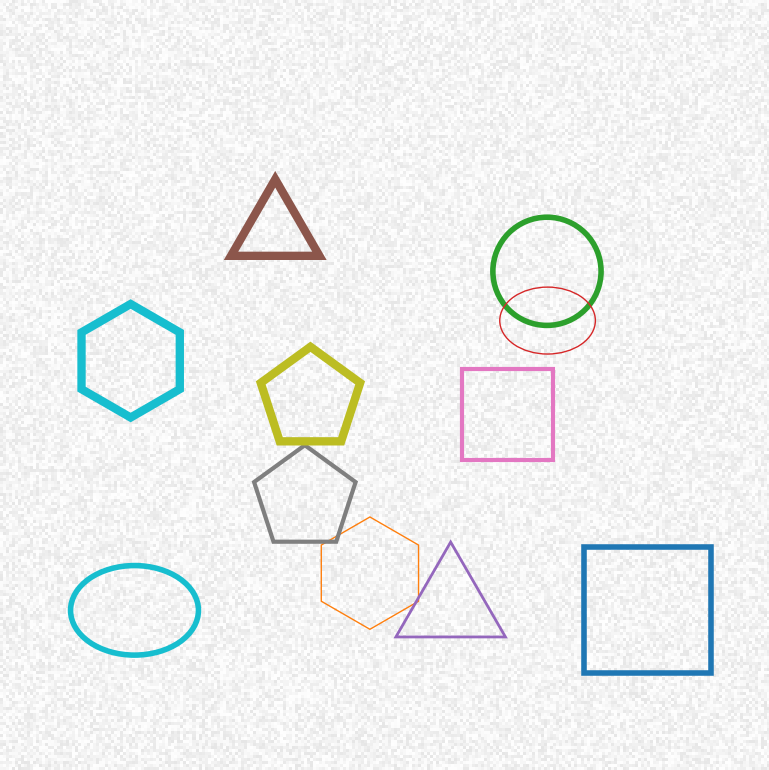[{"shape": "square", "thickness": 2, "radius": 0.41, "center": [0.841, 0.208]}, {"shape": "hexagon", "thickness": 0.5, "radius": 0.36, "center": [0.48, 0.256]}, {"shape": "circle", "thickness": 2, "radius": 0.35, "center": [0.71, 0.648]}, {"shape": "oval", "thickness": 0.5, "radius": 0.31, "center": [0.711, 0.584]}, {"shape": "triangle", "thickness": 1, "radius": 0.41, "center": [0.585, 0.214]}, {"shape": "triangle", "thickness": 3, "radius": 0.33, "center": [0.357, 0.701]}, {"shape": "square", "thickness": 1.5, "radius": 0.29, "center": [0.659, 0.462]}, {"shape": "pentagon", "thickness": 1.5, "radius": 0.35, "center": [0.396, 0.353]}, {"shape": "pentagon", "thickness": 3, "radius": 0.34, "center": [0.403, 0.482]}, {"shape": "hexagon", "thickness": 3, "radius": 0.37, "center": [0.17, 0.531]}, {"shape": "oval", "thickness": 2, "radius": 0.42, "center": [0.175, 0.207]}]